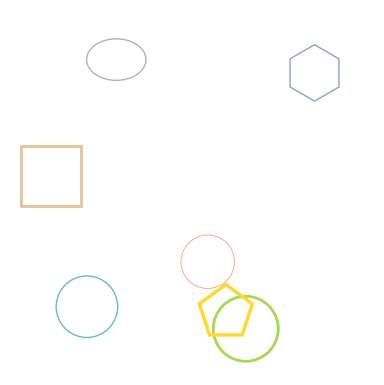[{"shape": "circle", "thickness": 1, "radius": 0.4, "center": [0.226, 0.203]}, {"shape": "circle", "thickness": 0.5, "radius": 0.35, "center": [0.54, 0.32]}, {"shape": "hexagon", "thickness": 1, "radius": 0.37, "center": [0.817, 0.811]}, {"shape": "circle", "thickness": 2, "radius": 0.42, "center": [0.638, 0.146]}, {"shape": "pentagon", "thickness": 2.5, "radius": 0.36, "center": [0.587, 0.189]}, {"shape": "square", "thickness": 2, "radius": 0.39, "center": [0.132, 0.542]}, {"shape": "oval", "thickness": 1, "radius": 0.39, "center": [0.302, 0.845]}]